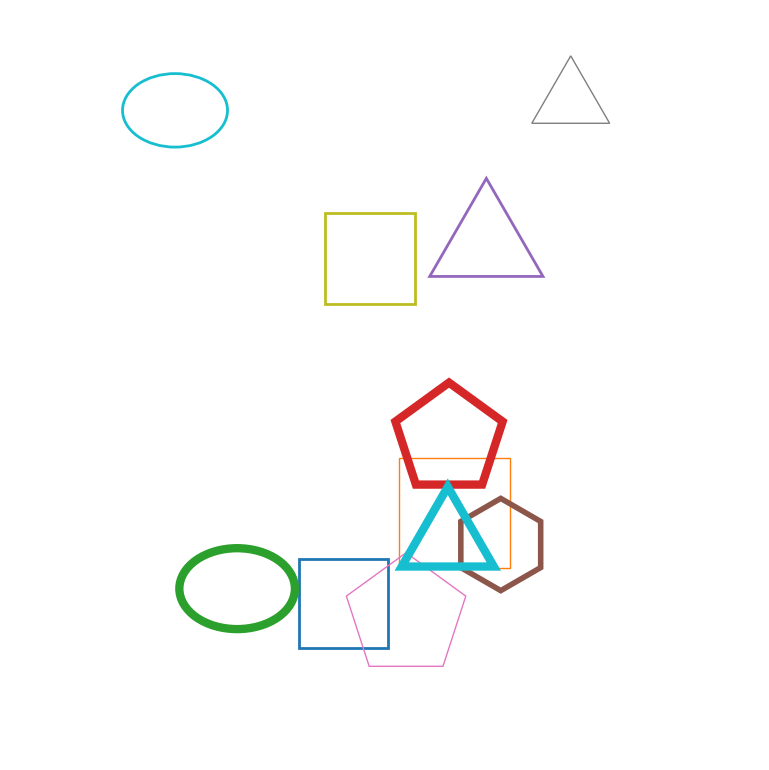[{"shape": "square", "thickness": 1, "radius": 0.29, "center": [0.446, 0.217]}, {"shape": "square", "thickness": 0.5, "radius": 0.36, "center": [0.59, 0.334]}, {"shape": "oval", "thickness": 3, "radius": 0.38, "center": [0.308, 0.236]}, {"shape": "pentagon", "thickness": 3, "radius": 0.37, "center": [0.583, 0.43]}, {"shape": "triangle", "thickness": 1, "radius": 0.42, "center": [0.632, 0.683]}, {"shape": "hexagon", "thickness": 2, "radius": 0.3, "center": [0.65, 0.293]}, {"shape": "pentagon", "thickness": 0.5, "radius": 0.41, "center": [0.527, 0.201]}, {"shape": "triangle", "thickness": 0.5, "radius": 0.29, "center": [0.741, 0.869]}, {"shape": "square", "thickness": 1, "radius": 0.29, "center": [0.481, 0.665]}, {"shape": "oval", "thickness": 1, "radius": 0.34, "center": [0.227, 0.857]}, {"shape": "triangle", "thickness": 3, "radius": 0.35, "center": [0.582, 0.299]}]